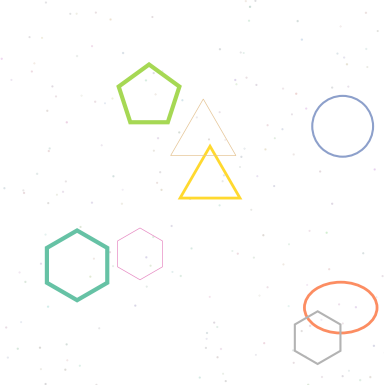[{"shape": "hexagon", "thickness": 3, "radius": 0.45, "center": [0.2, 0.311]}, {"shape": "oval", "thickness": 2, "radius": 0.47, "center": [0.885, 0.201]}, {"shape": "circle", "thickness": 1.5, "radius": 0.39, "center": [0.89, 0.672]}, {"shape": "hexagon", "thickness": 0.5, "radius": 0.34, "center": [0.364, 0.341]}, {"shape": "pentagon", "thickness": 3, "radius": 0.41, "center": [0.387, 0.75]}, {"shape": "triangle", "thickness": 2, "radius": 0.45, "center": [0.546, 0.53]}, {"shape": "triangle", "thickness": 0.5, "radius": 0.49, "center": [0.528, 0.645]}, {"shape": "hexagon", "thickness": 1.5, "radius": 0.34, "center": [0.825, 0.123]}]